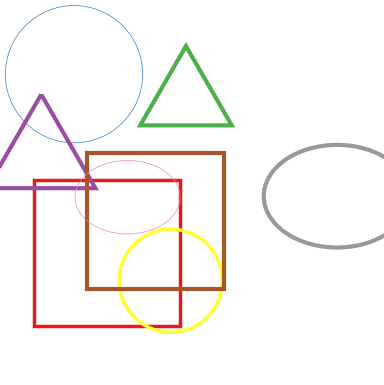[{"shape": "square", "thickness": 2.5, "radius": 0.95, "center": [0.279, 0.342]}, {"shape": "circle", "thickness": 0.5, "radius": 0.89, "center": [0.192, 0.807]}, {"shape": "triangle", "thickness": 3, "radius": 0.69, "center": [0.483, 0.743]}, {"shape": "triangle", "thickness": 3, "radius": 0.81, "center": [0.107, 0.592]}, {"shape": "circle", "thickness": 2.5, "radius": 0.67, "center": [0.443, 0.271]}, {"shape": "square", "thickness": 3, "radius": 0.89, "center": [0.404, 0.426]}, {"shape": "oval", "thickness": 0.5, "radius": 0.68, "center": [0.331, 0.488]}, {"shape": "oval", "thickness": 3, "radius": 0.95, "center": [0.875, 0.49]}]